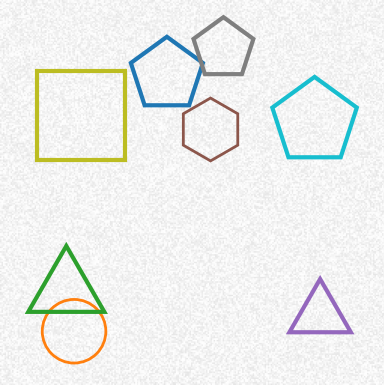[{"shape": "pentagon", "thickness": 3, "radius": 0.49, "center": [0.433, 0.806]}, {"shape": "circle", "thickness": 2, "radius": 0.41, "center": [0.192, 0.14]}, {"shape": "triangle", "thickness": 3, "radius": 0.57, "center": [0.172, 0.247]}, {"shape": "triangle", "thickness": 3, "radius": 0.46, "center": [0.832, 0.183]}, {"shape": "hexagon", "thickness": 2, "radius": 0.41, "center": [0.547, 0.664]}, {"shape": "pentagon", "thickness": 3, "radius": 0.41, "center": [0.58, 0.874]}, {"shape": "square", "thickness": 3, "radius": 0.58, "center": [0.211, 0.7]}, {"shape": "pentagon", "thickness": 3, "radius": 0.58, "center": [0.817, 0.685]}]